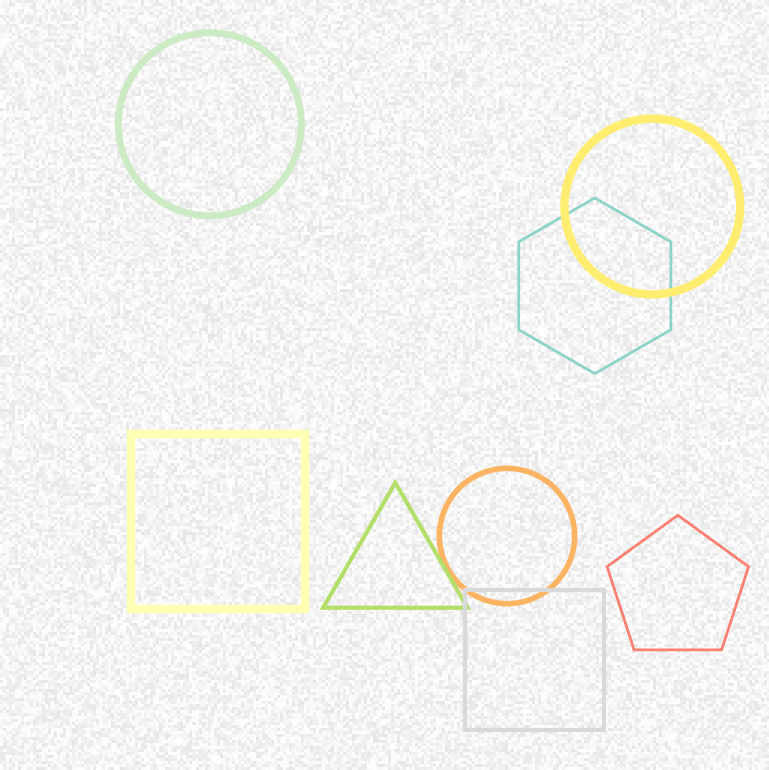[{"shape": "hexagon", "thickness": 1, "radius": 0.57, "center": [0.772, 0.629]}, {"shape": "square", "thickness": 3, "radius": 0.57, "center": [0.283, 0.323]}, {"shape": "pentagon", "thickness": 1, "radius": 0.48, "center": [0.88, 0.234]}, {"shape": "circle", "thickness": 2, "radius": 0.44, "center": [0.658, 0.304]}, {"shape": "triangle", "thickness": 1.5, "radius": 0.54, "center": [0.513, 0.265]}, {"shape": "square", "thickness": 1.5, "radius": 0.45, "center": [0.694, 0.143]}, {"shape": "circle", "thickness": 2.5, "radius": 0.59, "center": [0.273, 0.839]}, {"shape": "circle", "thickness": 3, "radius": 0.57, "center": [0.847, 0.732]}]